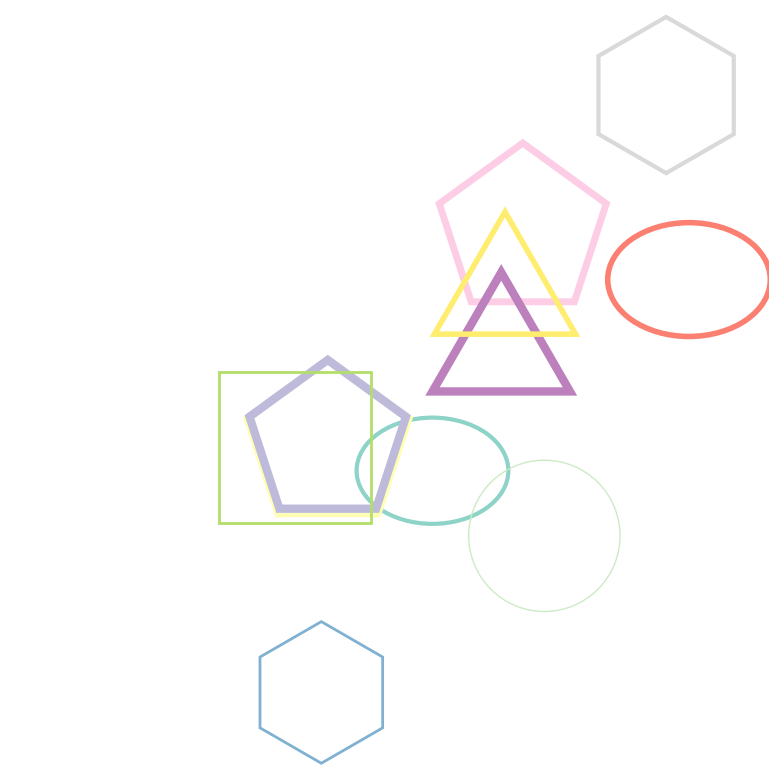[{"shape": "oval", "thickness": 1.5, "radius": 0.49, "center": [0.562, 0.389]}, {"shape": "pentagon", "thickness": 1.5, "radius": 0.56, "center": [0.426, 0.422]}, {"shape": "pentagon", "thickness": 3, "radius": 0.53, "center": [0.426, 0.426]}, {"shape": "oval", "thickness": 2, "radius": 0.53, "center": [0.895, 0.637]}, {"shape": "hexagon", "thickness": 1, "radius": 0.46, "center": [0.417, 0.101]}, {"shape": "square", "thickness": 1, "radius": 0.49, "center": [0.383, 0.419]}, {"shape": "pentagon", "thickness": 2.5, "radius": 0.57, "center": [0.679, 0.7]}, {"shape": "hexagon", "thickness": 1.5, "radius": 0.51, "center": [0.865, 0.877]}, {"shape": "triangle", "thickness": 3, "radius": 0.52, "center": [0.651, 0.543]}, {"shape": "circle", "thickness": 0.5, "radius": 0.49, "center": [0.707, 0.304]}, {"shape": "triangle", "thickness": 2, "radius": 0.53, "center": [0.656, 0.619]}]